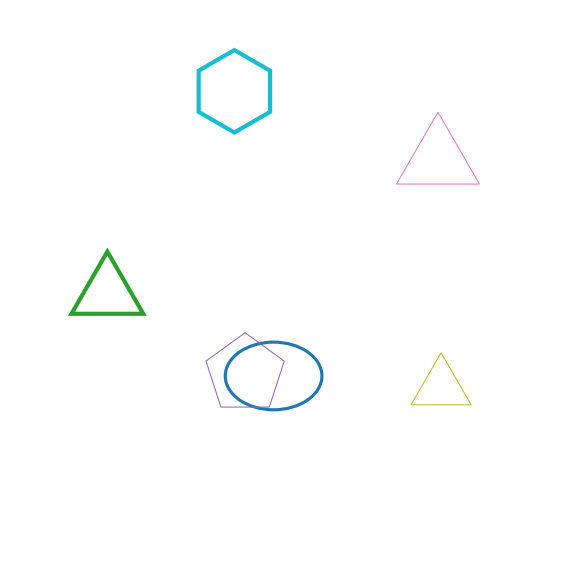[{"shape": "oval", "thickness": 1.5, "radius": 0.42, "center": [0.474, 0.348]}, {"shape": "triangle", "thickness": 2, "radius": 0.36, "center": [0.186, 0.492]}, {"shape": "pentagon", "thickness": 0.5, "radius": 0.36, "center": [0.424, 0.352]}, {"shape": "triangle", "thickness": 0.5, "radius": 0.41, "center": [0.758, 0.722]}, {"shape": "triangle", "thickness": 0.5, "radius": 0.3, "center": [0.764, 0.328]}, {"shape": "hexagon", "thickness": 2, "radius": 0.36, "center": [0.406, 0.841]}]